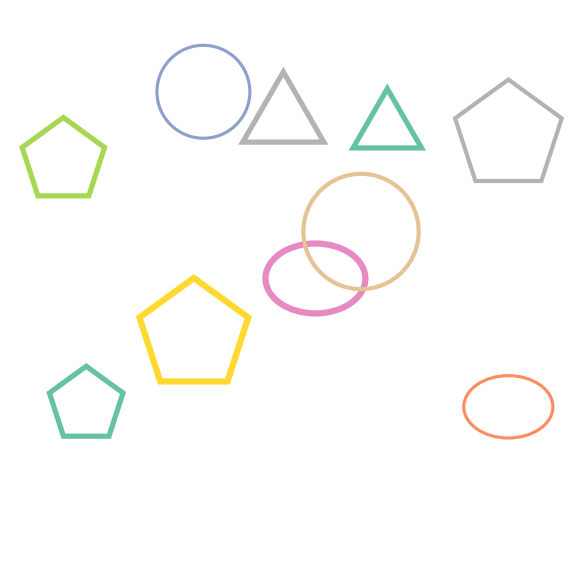[{"shape": "triangle", "thickness": 2.5, "radius": 0.34, "center": [0.671, 0.777]}, {"shape": "pentagon", "thickness": 2.5, "radius": 0.34, "center": [0.149, 0.298]}, {"shape": "oval", "thickness": 1.5, "radius": 0.39, "center": [0.88, 0.295]}, {"shape": "circle", "thickness": 1.5, "radius": 0.4, "center": [0.352, 0.84]}, {"shape": "oval", "thickness": 3, "radius": 0.43, "center": [0.546, 0.517]}, {"shape": "pentagon", "thickness": 2.5, "radius": 0.37, "center": [0.11, 0.721]}, {"shape": "pentagon", "thickness": 3, "radius": 0.5, "center": [0.336, 0.419]}, {"shape": "circle", "thickness": 2, "radius": 0.5, "center": [0.625, 0.598]}, {"shape": "pentagon", "thickness": 2, "radius": 0.49, "center": [0.88, 0.764]}, {"shape": "triangle", "thickness": 2.5, "radius": 0.41, "center": [0.491, 0.794]}]